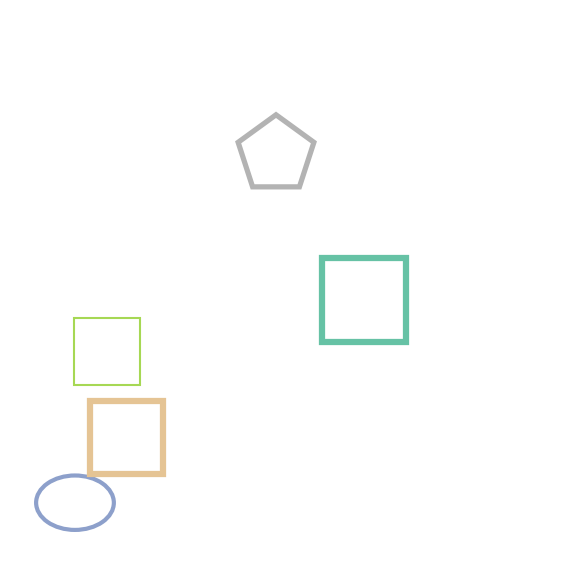[{"shape": "square", "thickness": 3, "radius": 0.36, "center": [0.63, 0.48]}, {"shape": "oval", "thickness": 2, "radius": 0.34, "center": [0.13, 0.129]}, {"shape": "square", "thickness": 1, "radius": 0.29, "center": [0.185, 0.391]}, {"shape": "square", "thickness": 3, "radius": 0.32, "center": [0.219, 0.241]}, {"shape": "pentagon", "thickness": 2.5, "radius": 0.34, "center": [0.478, 0.731]}]